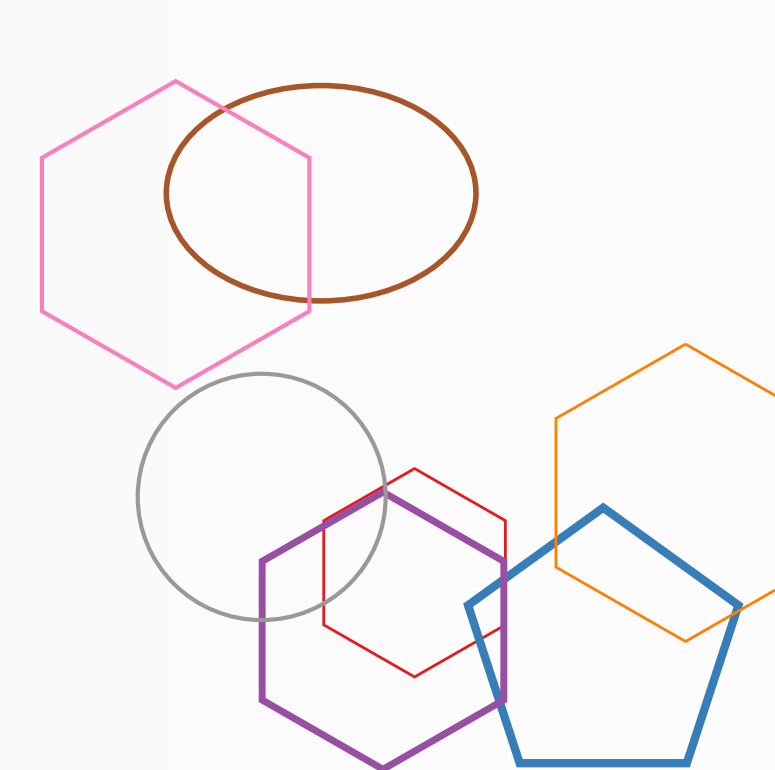[{"shape": "hexagon", "thickness": 1, "radius": 0.68, "center": [0.535, 0.256]}, {"shape": "pentagon", "thickness": 3, "radius": 0.92, "center": [0.778, 0.157]}, {"shape": "hexagon", "thickness": 2.5, "radius": 0.9, "center": [0.494, 0.181]}, {"shape": "hexagon", "thickness": 1, "radius": 0.97, "center": [0.885, 0.36]}, {"shape": "oval", "thickness": 2, "radius": 1.0, "center": [0.414, 0.749]}, {"shape": "hexagon", "thickness": 1.5, "radius": 1.0, "center": [0.227, 0.695]}, {"shape": "circle", "thickness": 1.5, "radius": 0.8, "center": [0.338, 0.355]}]